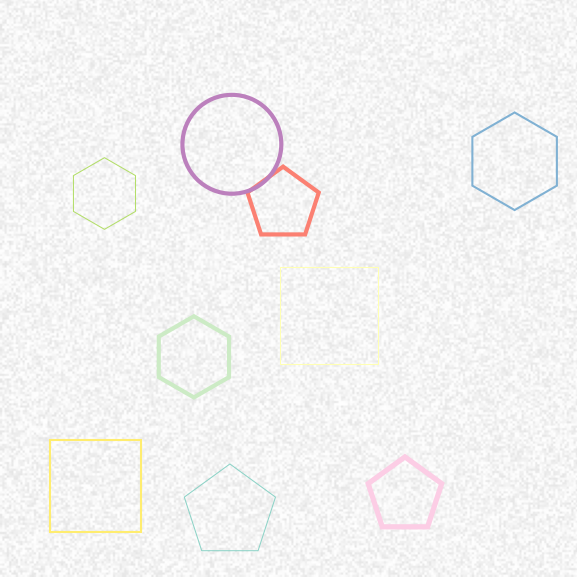[{"shape": "pentagon", "thickness": 0.5, "radius": 0.42, "center": [0.398, 0.113]}, {"shape": "square", "thickness": 0.5, "radius": 0.42, "center": [0.569, 0.453]}, {"shape": "pentagon", "thickness": 2, "radius": 0.32, "center": [0.49, 0.646]}, {"shape": "hexagon", "thickness": 1, "radius": 0.42, "center": [0.891, 0.72]}, {"shape": "hexagon", "thickness": 0.5, "radius": 0.31, "center": [0.181, 0.664]}, {"shape": "pentagon", "thickness": 2.5, "radius": 0.33, "center": [0.701, 0.141]}, {"shape": "circle", "thickness": 2, "radius": 0.43, "center": [0.402, 0.749]}, {"shape": "hexagon", "thickness": 2, "radius": 0.35, "center": [0.336, 0.381]}, {"shape": "square", "thickness": 1, "radius": 0.4, "center": [0.165, 0.158]}]